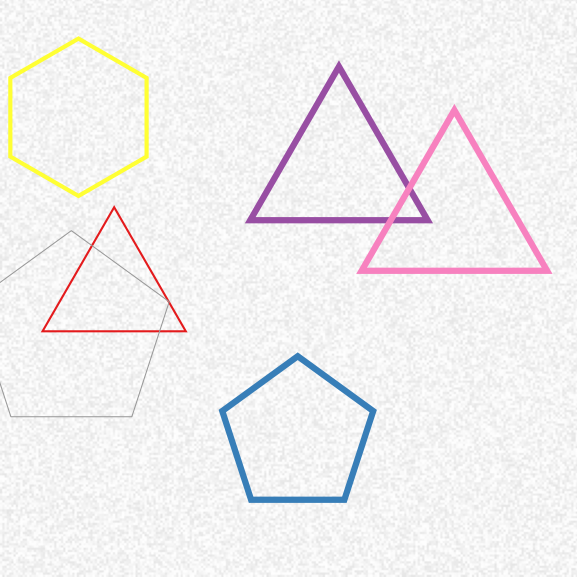[{"shape": "triangle", "thickness": 1, "radius": 0.72, "center": [0.198, 0.497]}, {"shape": "pentagon", "thickness": 3, "radius": 0.69, "center": [0.516, 0.245]}, {"shape": "triangle", "thickness": 3, "radius": 0.89, "center": [0.587, 0.706]}, {"shape": "hexagon", "thickness": 2, "radius": 0.68, "center": [0.136, 0.796]}, {"shape": "triangle", "thickness": 3, "radius": 0.93, "center": [0.787, 0.623]}, {"shape": "pentagon", "thickness": 0.5, "radius": 0.89, "center": [0.124, 0.422]}]